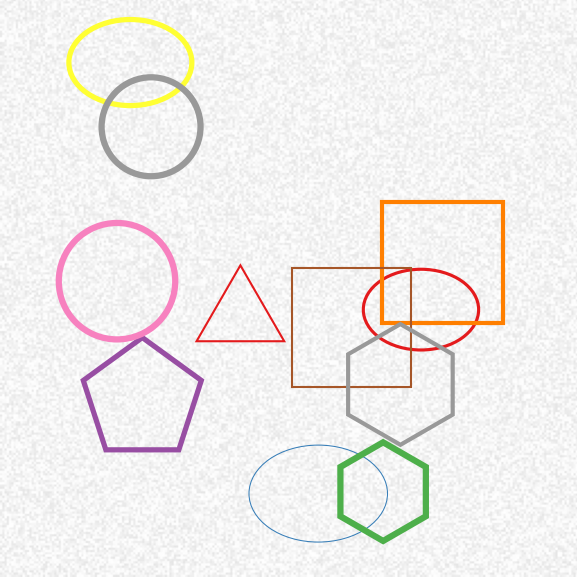[{"shape": "triangle", "thickness": 1, "radius": 0.44, "center": [0.416, 0.452]}, {"shape": "oval", "thickness": 1.5, "radius": 0.5, "center": [0.729, 0.463]}, {"shape": "oval", "thickness": 0.5, "radius": 0.6, "center": [0.551, 0.144]}, {"shape": "hexagon", "thickness": 3, "radius": 0.43, "center": [0.663, 0.148]}, {"shape": "pentagon", "thickness": 2.5, "radius": 0.54, "center": [0.246, 0.307]}, {"shape": "square", "thickness": 2, "radius": 0.52, "center": [0.767, 0.545]}, {"shape": "oval", "thickness": 2.5, "radius": 0.53, "center": [0.226, 0.891]}, {"shape": "square", "thickness": 1, "radius": 0.52, "center": [0.608, 0.432]}, {"shape": "circle", "thickness": 3, "radius": 0.5, "center": [0.203, 0.512]}, {"shape": "hexagon", "thickness": 2, "radius": 0.52, "center": [0.693, 0.333]}, {"shape": "circle", "thickness": 3, "radius": 0.43, "center": [0.262, 0.78]}]